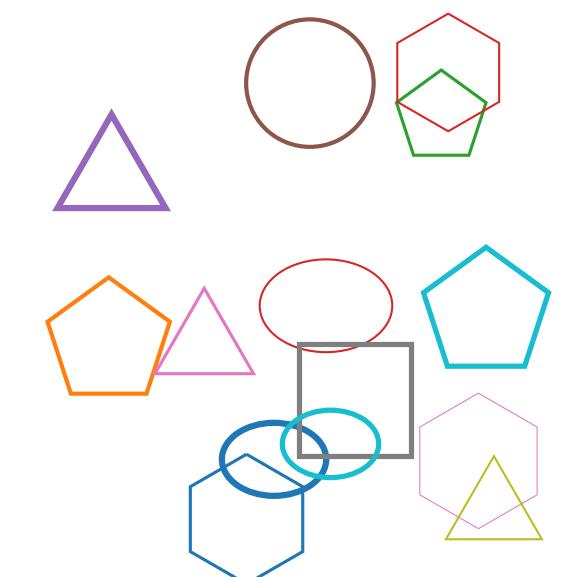[{"shape": "oval", "thickness": 3, "radius": 0.45, "center": [0.474, 0.204]}, {"shape": "hexagon", "thickness": 1.5, "radius": 0.56, "center": [0.427, 0.1]}, {"shape": "pentagon", "thickness": 2, "radius": 0.56, "center": [0.188, 0.408]}, {"shape": "pentagon", "thickness": 1.5, "radius": 0.41, "center": [0.764, 0.796]}, {"shape": "oval", "thickness": 1, "radius": 0.57, "center": [0.564, 0.47]}, {"shape": "hexagon", "thickness": 1, "radius": 0.51, "center": [0.776, 0.874]}, {"shape": "triangle", "thickness": 3, "radius": 0.54, "center": [0.193, 0.693]}, {"shape": "circle", "thickness": 2, "radius": 0.55, "center": [0.537, 0.855]}, {"shape": "hexagon", "thickness": 0.5, "radius": 0.59, "center": [0.828, 0.201]}, {"shape": "triangle", "thickness": 1.5, "radius": 0.49, "center": [0.354, 0.401]}, {"shape": "square", "thickness": 2.5, "radius": 0.48, "center": [0.614, 0.306]}, {"shape": "triangle", "thickness": 1, "radius": 0.48, "center": [0.855, 0.113]}, {"shape": "oval", "thickness": 2.5, "radius": 0.42, "center": [0.572, 0.23]}, {"shape": "pentagon", "thickness": 2.5, "radius": 0.57, "center": [0.842, 0.457]}]